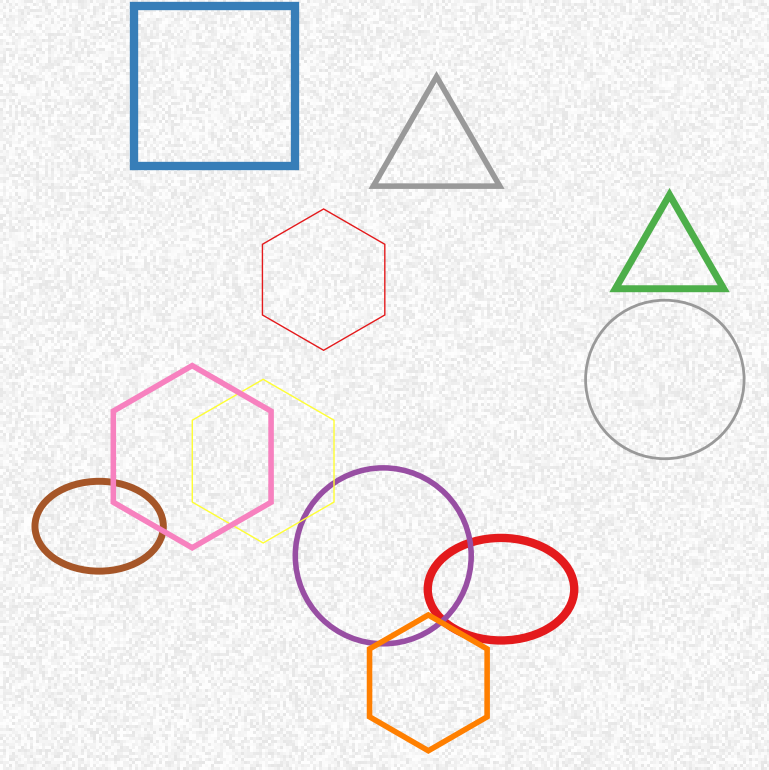[{"shape": "oval", "thickness": 3, "radius": 0.48, "center": [0.651, 0.235]}, {"shape": "hexagon", "thickness": 0.5, "radius": 0.46, "center": [0.42, 0.637]}, {"shape": "square", "thickness": 3, "radius": 0.52, "center": [0.279, 0.888]}, {"shape": "triangle", "thickness": 2.5, "radius": 0.41, "center": [0.87, 0.666]}, {"shape": "circle", "thickness": 2, "radius": 0.57, "center": [0.498, 0.278]}, {"shape": "hexagon", "thickness": 2, "radius": 0.44, "center": [0.556, 0.113]}, {"shape": "hexagon", "thickness": 0.5, "radius": 0.53, "center": [0.342, 0.401]}, {"shape": "oval", "thickness": 2.5, "radius": 0.42, "center": [0.129, 0.317]}, {"shape": "hexagon", "thickness": 2, "radius": 0.59, "center": [0.25, 0.407]}, {"shape": "circle", "thickness": 1, "radius": 0.51, "center": [0.863, 0.507]}, {"shape": "triangle", "thickness": 2, "radius": 0.47, "center": [0.567, 0.806]}]